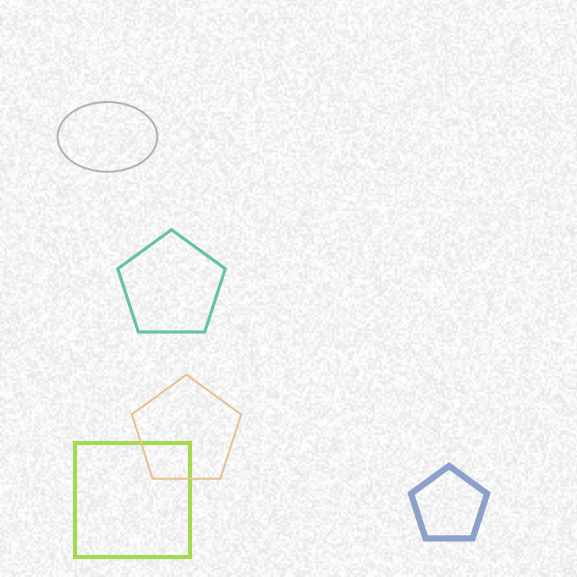[{"shape": "pentagon", "thickness": 1.5, "radius": 0.49, "center": [0.297, 0.503]}, {"shape": "pentagon", "thickness": 3, "radius": 0.35, "center": [0.778, 0.123]}, {"shape": "square", "thickness": 2, "radius": 0.5, "center": [0.23, 0.133]}, {"shape": "pentagon", "thickness": 1, "radius": 0.5, "center": [0.323, 0.251]}, {"shape": "oval", "thickness": 1, "radius": 0.43, "center": [0.186, 0.762]}]